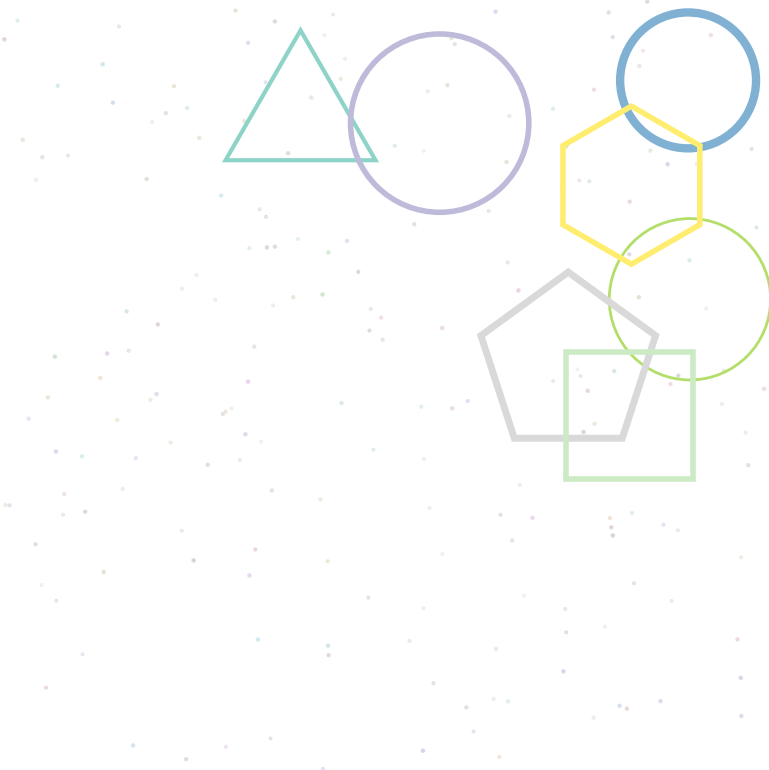[{"shape": "triangle", "thickness": 1.5, "radius": 0.56, "center": [0.39, 0.848]}, {"shape": "circle", "thickness": 2, "radius": 0.58, "center": [0.571, 0.84]}, {"shape": "circle", "thickness": 3, "radius": 0.44, "center": [0.894, 0.896]}, {"shape": "circle", "thickness": 1, "radius": 0.52, "center": [0.896, 0.611]}, {"shape": "pentagon", "thickness": 2.5, "radius": 0.6, "center": [0.738, 0.527]}, {"shape": "square", "thickness": 2, "radius": 0.41, "center": [0.818, 0.46]}, {"shape": "hexagon", "thickness": 2, "radius": 0.51, "center": [0.82, 0.76]}]